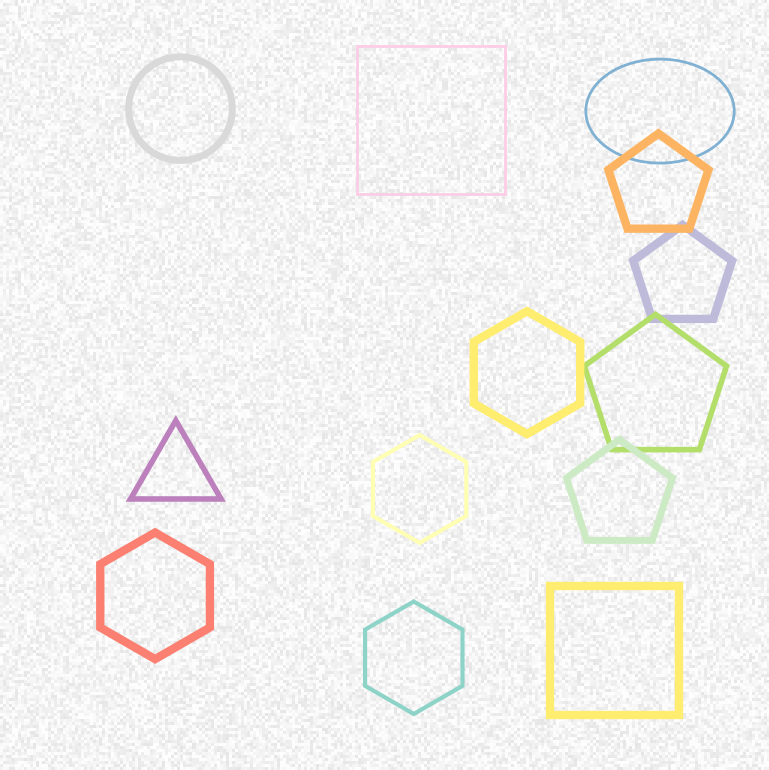[{"shape": "hexagon", "thickness": 1.5, "radius": 0.37, "center": [0.537, 0.146]}, {"shape": "hexagon", "thickness": 1.5, "radius": 0.35, "center": [0.545, 0.365]}, {"shape": "pentagon", "thickness": 3, "radius": 0.34, "center": [0.887, 0.64]}, {"shape": "hexagon", "thickness": 3, "radius": 0.41, "center": [0.201, 0.226]}, {"shape": "oval", "thickness": 1, "radius": 0.48, "center": [0.857, 0.856]}, {"shape": "pentagon", "thickness": 3, "radius": 0.34, "center": [0.855, 0.758]}, {"shape": "pentagon", "thickness": 2, "radius": 0.49, "center": [0.851, 0.495]}, {"shape": "square", "thickness": 1, "radius": 0.48, "center": [0.56, 0.845]}, {"shape": "circle", "thickness": 2.5, "radius": 0.34, "center": [0.234, 0.859]}, {"shape": "triangle", "thickness": 2, "radius": 0.34, "center": [0.228, 0.386]}, {"shape": "pentagon", "thickness": 2.5, "radius": 0.36, "center": [0.805, 0.357]}, {"shape": "square", "thickness": 3, "radius": 0.42, "center": [0.798, 0.155]}, {"shape": "hexagon", "thickness": 3, "radius": 0.4, "center": [0.684, 0.516]}]